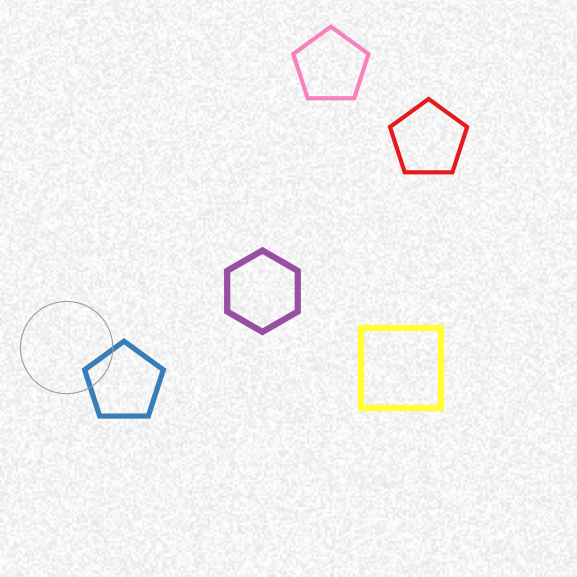[{"shape": "pentagon", "thickness": 2, "radius": 0.35, "center": [0.742, 0.758]}, {"shape": "pentagon", "thickness": 2.5, "radius": 0.36, "center": [0.215, 0.337]}, {"shape": "hexagon", "thickness": 3, "radius": 0.35, "center": [0.455, 0.495]}, {"shape": "square", "thickness": 3, "radius": 0.35, "center": [0.694, 0.363]}, {"shape": "pentagon", "thickness": 2, "radius": 0.34, "center": [0.573, 0.884]}, {"shape": "circle", "thickness": 0.5, "radius": 0.4, "center": [0.115, 0.397]}]